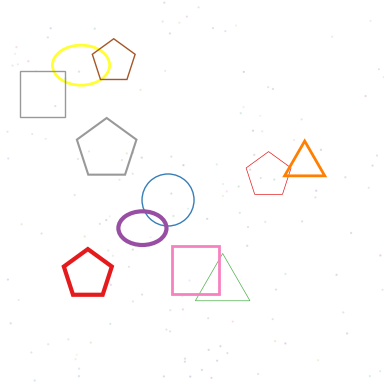[{"shape": "pentagon", "thickness": 0.5, "radius": 0.31, "center": [0.698, 0.545]}, {"shape": "pentagon", "thickness": 3, "radius": 0.33, "center": [0.228, 0.287]}, {"shape": "circle", "thickness": 1, "radius": 0.34, "center": [0.436, 0.481]}, {"shape": "triangle", "thickness": 0.5, "radius": 0.41, "center": [0.578, 0.26]}, {"shape": "oval", "thickness": 3, "radius": 0.31, "center": [0.37, 0.407]}, {"shape": "triangle", "thickness": 2, "radius": 0.3, "center": [0.791, 0.573]}, {"shape": "oval", "thickness": 2, "radius": 0.37, "center": [0.21, 0.831]}, {"shape": "pentagon", "thickness": 1, "radius": 0.29, "center": [0.295, 0.841]}, {"shape": "square", "thickness": 2, "radius": 0.31, "center": [0.508, 0.298]}, {"shape": "square", "thickness": 1, "radius": 0.3, "center": [0.11, 0.756]}, {"shape": "pentagon", "thickness": 1.5, "radius": 0.41, "center": [0.277, 0.612]}]